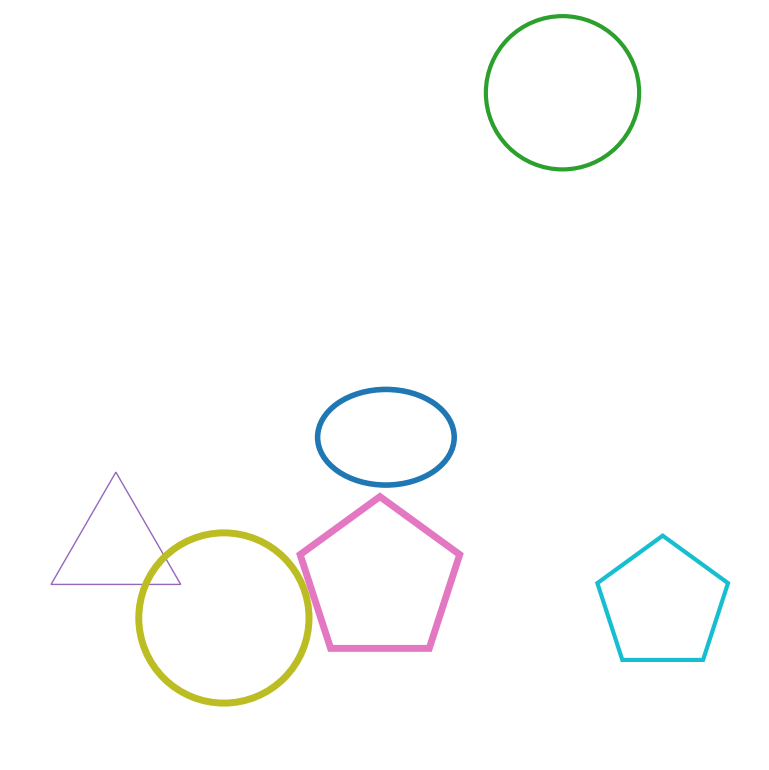[{"shape": "oval", "thickness": 2, "radius": 0.44, "center": [0.501, 0.432]}, {"shape": "circle", "thickness": 1.5, "radius": 0.5, "center": [0.731, 0.88]}, {"shape": "triangle", "thickness": 0.5, "radius": 0.49, "center": [0.15, 0.29]}, {"shape": "pentagon", "thickness": 2.5, "radius": 0.54, "center": [0.493, 0.246]}, {"shape": "circle", "thickness": 2.5, "radius": 0.55, "center": [0.291, 0.197]}, {"shape": "pentagon", "thickness": 1.5, "radius": 0.45, "center": [0.861, 0.215]}]